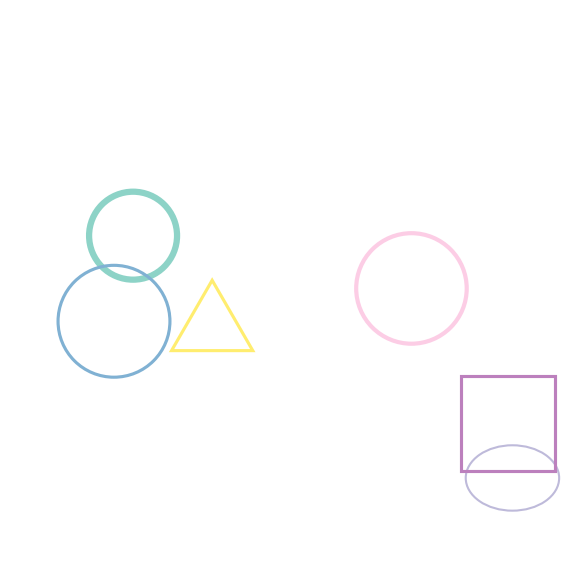[{"shape": "circle", "thickness": 3, "radius": 0.38, "center": [0.23, 0.591]}, {"shape": "oval", "thickness": 1, "radius": 0.4, "center": [0.887, 0.171]}, {"shape": "circle", "thickness": 1.5, "radius": 0.48, "center": [0.197, 0.443]}, {"shape": "circle", "thickness": 2, "radius": 0.48, "center": [0.712, 0.5]}, {"shape": "square", "thickness": 1.5, "radius": 0.41, "center": [0.88, 0.266]}, {"shape": "triangle", "thickness": 1.5, "radius": 0.41, "center": [0.367, 0.433]}]